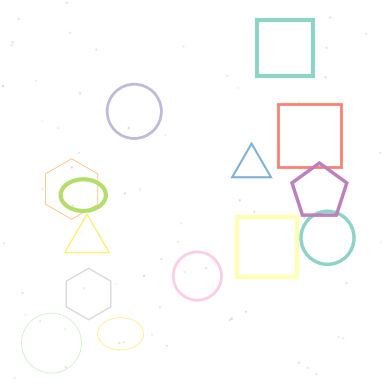[{"shape": "circle", "thickness": 2.5, "radius": 0.34, "center": [0.851, 0.382]}, {"shape": "square", "thickness": 3, "radius": 0.36, "center": [0.74, 0.875]}, {"shape": "square", "thickness": 3, "radius": 0.39, "center": [0.694, 0.358]}, {"shape": "circle", "thickness": 2, "radius": 0.35, "center": [0.349, 0.711]}, {"shape": "square", "thickness": 2, "radius": 0.41, "center": [0.803, 0.648]}, {"shape": "triangle", "thickness": 1.5, "radius": 0.29, "center": [0.653, 0.569]}, {"shape": "hexagon", "thickness": 0.5, "radius": 0.39, "center": [0.186, 0.509]}, {"shape": "oval", "thickness": 3, "radius": 0.29, "center": [0.216, 0.493]}, {"shape": "circle", "thickness": 2, "radius": 0.31, "center": [0.513, 0.283]}, {"shape": "hexagon", "thickness": 1, "radius": 0.33, "center": [0.23, 0.236]}, {"shape": "pentagon", "thickness": 2.5, "radius": 0.37, "center": [0.83, 0.502]}, {"shape": "circle", "thickness": 0.5, "radius": 0.39, "center": [0.134, 0.109]}, {"shape": "triangle", "thickness": 1, "radius": 0.33, "center": [0.226, 0.377]}, {"shape": "oval", "thickness": 0.5, "radius": 0.3, "center": [0.313, 0.133]}]